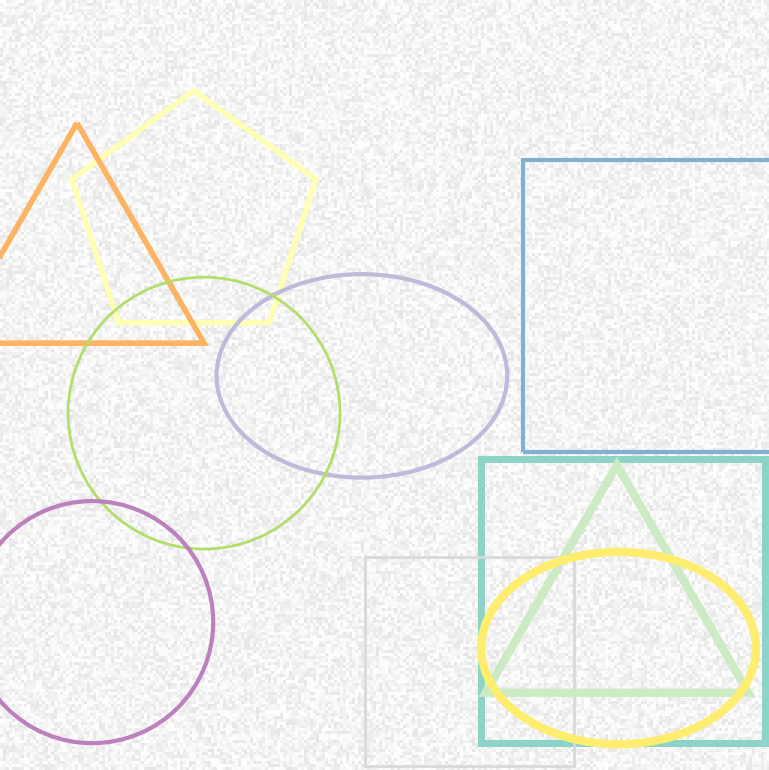[{"shape": "square", "thickness": 2.5, "radius": 0.92, "center": [0.809, 0.219]}, {"shape": "pentagon", "thickness": 2, "radius": 0.83, "center": [0.252, 0.716]}, {"shape": "oval", "thickness": 1.5, "radius": 0.94, "center": [0.47, 0.512]}, {"shape": "square", "thickness": 1.5, "radius": 0.95, "center": [0.869, 0.603]}, {"shape": "triangle", "thickness": 2, "radius": 0.95, "center": [0.1, 0.65]}, {"shape": "circle", "thickness": 1, "radius": 0.88, "center": [0.265, 0.463]}, {"shape": "square", "thickness": 1, "radius": 0.68, "center": [0.609, 0.141]}, {"shape": "circle", "thickness": 1.5, "radius": 0.79, "center": [0.12, 0.192]}, {"shape": "triangle", "thickness": 3, "radius": 0.99, "center": [0.801, 0.199]}, {"shape": "oval", "thickness": 3, "radius": 0.89, "center": [0.803, 0.158]}]